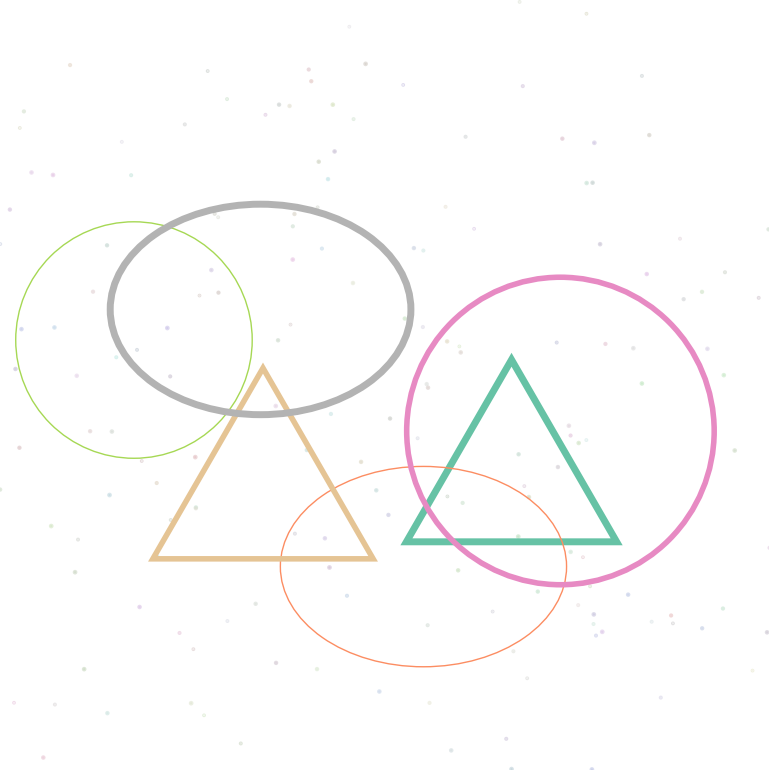[{"shape": "triangle", "thickness": 2.5, "radius": 0.79, "center": [0.664, 0.375]}, {"shape": "oval", "thickness": 0.5, "radius": 0.93, "center": [0.55, 0.264]}, {"shape": "circle", "thickness": 2, "radius": 1.0, "center": [0.728, 0.44]}, {"shape": "circle", "thickness": 0.5, "radius": 0.77, "center": [0.174, 0.558]}, {"shape": "triangle", "thickness": 2, "radius": 0.83, "center": [0.342, 0.357]}, {"shape": "oval", "thickness": 2.5, "radius": 0.98, "center": [0.338, 0.598]}]